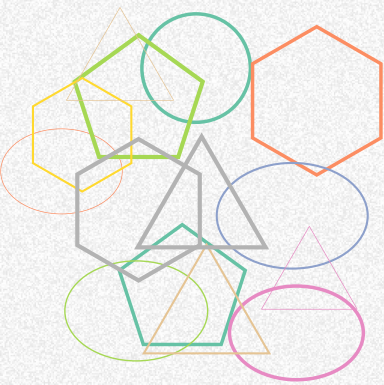[{"shape": "circle", "thickness": 2.5, "radius": 0.7, "center": [0.509, 0.823]}, {"shape": "pentagon", "thickness": 2.5, "radius": 0.86, "center": [0.473, 0.244]}, {"shape": "hexagon", "thickness": 2.5, "radius": 0.96, "center": [0.823, 0.738]}, {"shape": "oval", "thickness": 0.5, "radius": 0.79, "center": [0.16, 0.555]}, {"shape": "oval", "thickness": 1.5, "radius": 0.98, "center": [0.759, 0.44]}, {"shape": "triangle", "thickness": 0.5, "radius": 0.72, "center": [0.803, 0.269]}, {"shape": "oval", "thickness": 2.5, "radius": 0.87, "center": [0.77, 0.135]}, {"shape": "pentagon", "thickness": 3, "radius": 0.87, "center": [0.36, 0.734]}, {"shape": "oval", "thickness": 1, "radius": 0.93, "center": [0.354, 0.192]}, {"shape": "hexagon", "thickness": 1.5, "radius": 0.74, "center": [0.213, 0.65]}, {"shape": "triangle", "thickness": 0.5, "radius": 0.8, "center": [0.312, 0.82]}, {"shape": "triangle", "thickness": 1.5, "radius": 0.94, "center": [0.537, 0.176]}, {"shape": "triangle", "thickness": 3, "radius": 0.96, "center": [0.524, 0.453]}, {"shape": "hexagon", "thickness": 3, "radius": 0.92, "center": [0.36, 0.455]}]